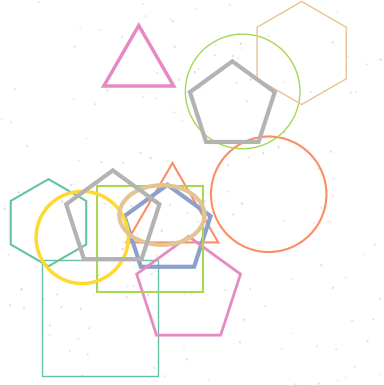[{"shape": "square", "thickness": 1, "radius": 0.75, "center": [0.259, 0.174]}, {"shape": "hexagon", "thickness": 1.5, "radius": 0.57, "center": [0.126, 0.422]}, {"shape": "triangle", "thickness": 1.5, "radius": 0.69, "center": [0.448, 0.439]}, {"shape": "circle", "thickness": 1.5, "radius": 0.75, "center": [0.698, 0.495]}, {"shape": "pentagon", "thickness": 3, "radius": 0.59, "center": [0.435, 0.402]}, {"shape": "pentagon", "thickness": 2, "radius": 0.71, "center": [0.49, 0.244]}, {"shape": "triangle", "thickness": 2.5, "radius": 0.52, "center": [0.36, 0.829]}, {"shape": "square", "thickness": 1.5, "radius": 0.69, "center": [0.389, 0.379]}, {"shape": "circle", "thickness": 1, "radius": 0.74, "center": [0.63, 0.762]}, {"shape": "circle", "thickness": 2.5, "radius": 0.6, "center": [0.214, 0.383]}, {"shape": "hexagon", "thickness": 1, "radius": 0.67, "center": [0.784, 0.862]}, {"shape": "oval", "thickness": 3, "radius": 0.55, "center": [0.42, 0.441]}, {"shape": "pentagon", "thickness": 3, "radius": 0.58, "center": [0.603, 0.725]}, {"shape": "pentagon", "thickness": 3, "radius": 0.64, "center": [0.293, 0.43]}]